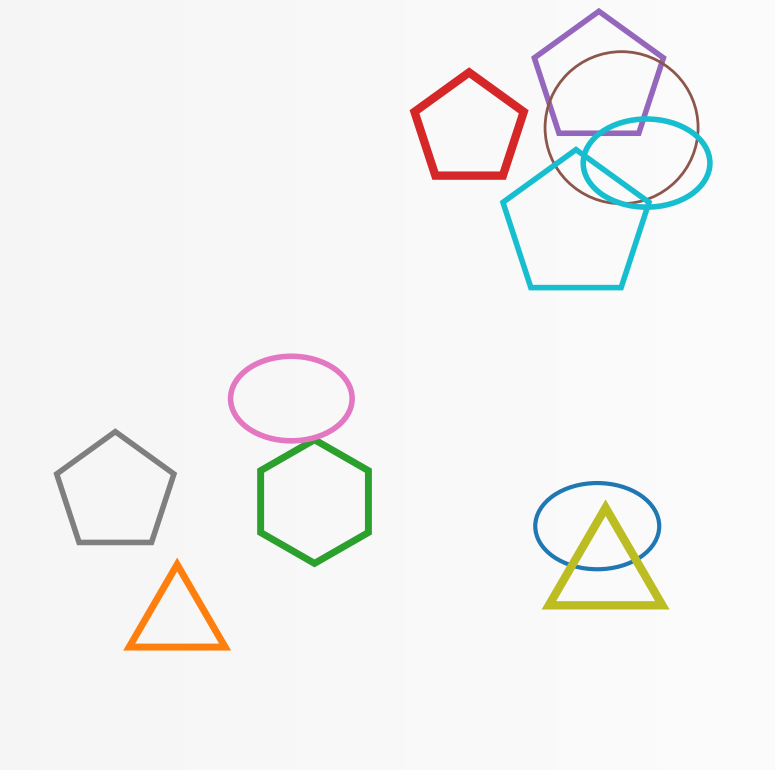[{"shape": "oval", "thickness": 1.5, "radius": 0.4, "center": [0.771, 0.317]}, {"shape": "triangle", "thickness": 2.5, "radius": 0.36, "center": [0.229, 0.195]}, {"shape": "hexagon", "thickness": 2.5, "radius": 0.4, "center": [0.406, 0.349]}, {"shape": "pentagon", "thickness": 3, "radius": 0.37, "center": [0.605, 0.832]}, {"shape": "pentagon", "thickness": 2, "radius": 0.44, "center": [0.773, 0.898]}, {"shape": "circle", "thickness": 1, "radius": 0.49, "center": [0.802, 0.834]}, {"shape": "oval", "thickness": 2, "radius": 0.39, "center": [0.376, 0.482]}, {"shape": "pentagon", "thickness": 2, "radius": 0.4, "center": [0.149, 0.36]}, {"shape": "triangle", "thickness": 3, "radius": 0.42, "center": [0.781, 0.256]}, {"shape": "pentagon", "thickness": 2, "radius": 0.5, "center": [0.743, 0.707]}, {"shape": "oval", "thickness": 2, "radius": 0.41, "center": [0.834, 0.788]}]